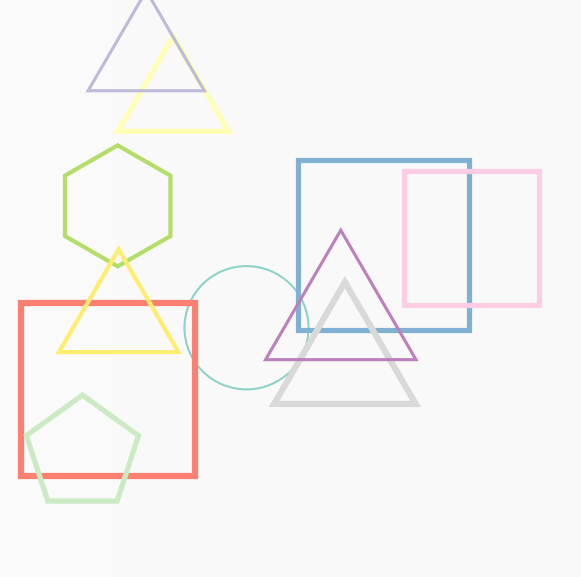[{"shape": "circle", "thickness": 1, "radius": 0.53, "center": [0.424, 0.432]}, {"shape": "triangle", "thickness": 2.5, "radius": 0.55, "center": [0.298, 0.827]}, {"shape": "triangle", "thickness": 1.5, "radius": 0.58, "center": [0.252, 0.9]}, {"shape": "square", "thickness": 3, "radius": 0.75, "center": [0.186, 0.326]}, {"shape": "square", "thickness": 2.5, "radius": 0.74, "center": [0.66, 0.575]}, {"shape": "hexagon", "thickness": 2, "radius": 0.52, "center": [0.202, 0.643]}, {"shape": "square", "thickness": 2.5, "radius": 0.58, "center": [0.811, 0.586]}, {"shape": "triangle", "thickness": 3, "radius": 0.7, "center": [0.593, 0.37]}, {"shape": "triangle", "thickness": 1.5, "radius": 0.75, "center": [0.586, 0.451]}, {"shape": "pentagon", "thickness": 2.5, "radius": 0.51, "center": [0.142, 0.214]}, {"shape": "triangle", "thickness": 2, "radius": 0.59, "center": [0.204, 0.449]}]